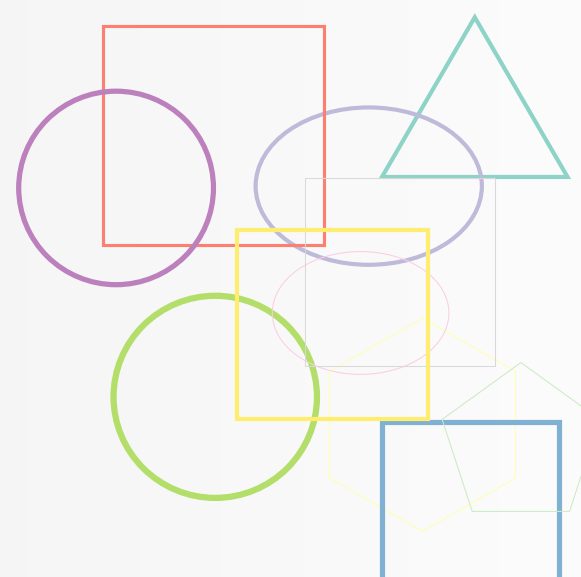[{"shape": "triangle", "thickness": 2, "radius": 0.92, "center": [0.817, 0.785]}, {"shape": "hexagon", "thickness": 0.5, "radius": 0.92, "center": [0.727, 0.264]}, {"shape": "oval", "thickness": 2, "radius": 0.97, "center": [0.634, 0.677]}, {"shape": "square", "thickness": 1.5, "radius": 0.95, "center": [0.367, 0.765]}, {"shape": "square", "thickness": 2.5, "radius": 0.76, "center": [0.809, 0.117]}, {"shape": "circle", "thickness": 3, "radius": 0.87, "center": [0.37, 0.312]}, {"shape": "oval", "thickness": 0.5, "radius": 0.76, "center": [0.62, 0.457]}, {"shape": "square", "thickness": 0.5, "radius": 0.82, "center": [0.688, 0.528]}, {"shape": "circle", "thickness": 2.5, "radius": 0.84, "center": [0.2, 0.674]}, {"shape": "pentagon", "thickness": 0.5, "radius": 0.71, "center": [0.896, 0.229]}, {"shape": "square", "thickness": 2, "radius": 0.82, "center": [0.572, 0.437]}]